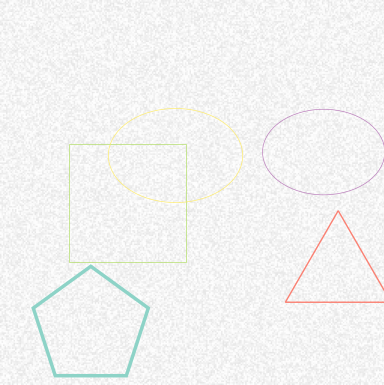[{"shape": "pentagon", "thickness": 2.5, "radius": 0.79, "center": [0.236, 0.151]}, {"shape": "triangle", "thickness": 1, "radius": 0.79, "center": [0.878, 0.294]}, {"shape": "square", "thickness": 0.5, "radius": 0.76, "center": [0.332, 0.473]}, {"shape": "oval", "thickness": 0.5, "radius": 0.79, "center": [0.841, 0.605]}, {"shape": "oval", "thickness": 0.5, "radius": 0.87, "center": [0.456, 0.596]}]